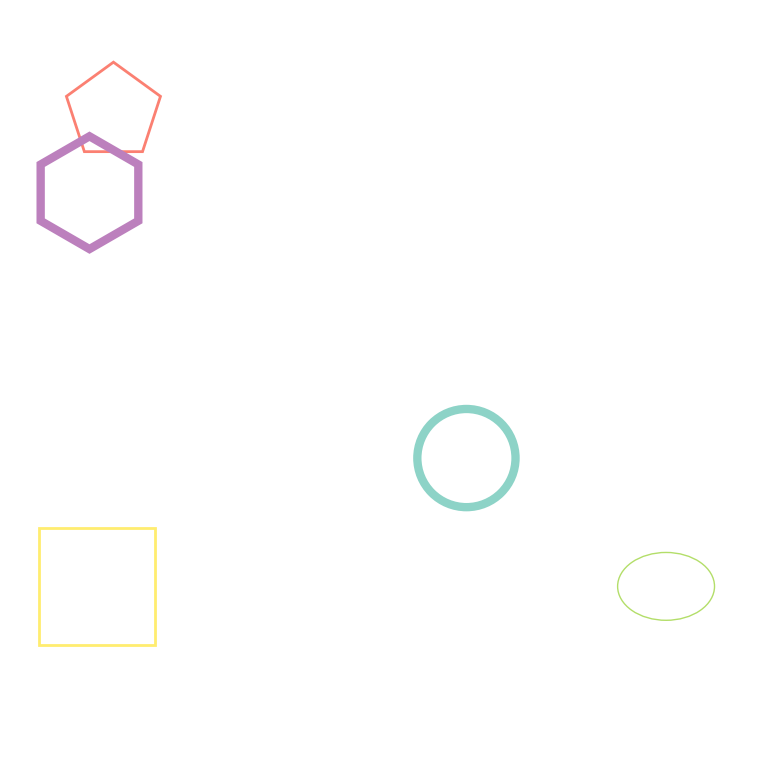[{"shape": "circle", "thickness": 3, "radius": 0.32, "center": [0.606, 0.405]}, {"shape": "pentagon", "thickness": 1, "radius": 0.32, "center": [0.147, 0.855]}, {"shape": "oval", "thickness": 0.5, "radius": 0.31, "center": [0.865, 0.238]}, {"shape": "hexagon", "thickness": 3, "radius": 0.37, "center": [0.116, 0.75]}, {"shape": "square", "thickness": 1, "radius": 0.38, "center": [0.126, 0.239]}]